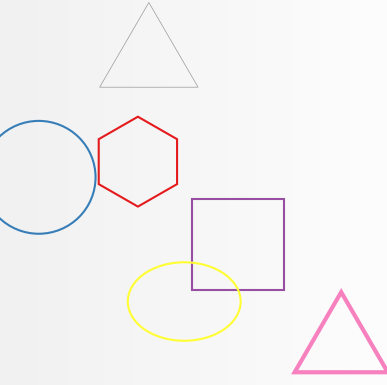[{"shape": "hexagon", "thickness": 1.5, "radius": 0.58, "center": [0.356, 0.58]}, {"shape": "circle", "thickness": 1.5, "radius": 0.73, "center": [0.1, 0.539]}, {"shape": "square", "thickness": 1.5, "radius": 0.59, "center": [0.614, 0.365]}, {"shape": "oval", "thickness": 1.5, "radius": 0.73, "center": [0.475, 0.217]}, {"shape": "triangle", "thickness": 3, "radius": 0.69, "center": [0.881, 0.102]}, {"shape": "triangle", "thickness": 0.5, "radius": 0.73, "center": [0.384, 0.847]}]